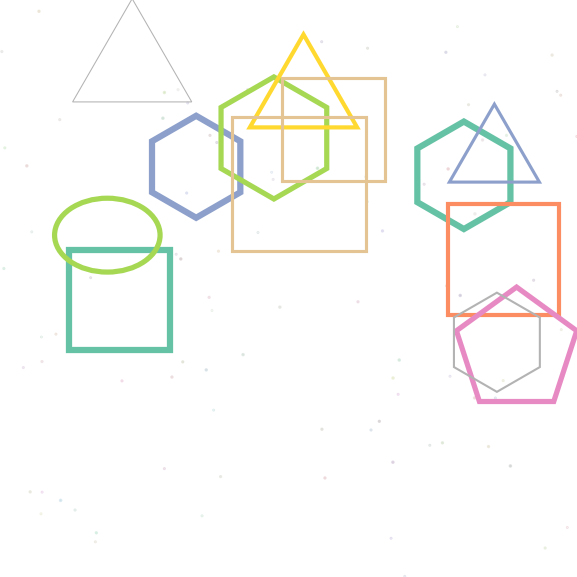[{"shape": "hexagon", "thickness": 3, "radius": 0.47, "center": [0.803, 0.696]}, {"shape": "square", "thickness": 3, "radius": 0.44, "center": [0.207, 0.48]}, {"shape": "square", "thickness": 2, "radius": 0.48, "center": [0.872, 0.55]}, {"shape": "triangle", "thickness": 1.5, "radius": 0.45, "center": [0.856, 0.729]}, {"shape": "hexagon", "thickness": 3, "radius": 0.44, "center": [0.34, 0.71]}, {"shape": "pentagon", "thickness": 2.5, "radius": 0.55, "center": [0.895, 0.392]}, {"shape": "oval", "thickness": 2.5, "radius": 0.46, "center": [0.186, 0.592]}, {"shape": "hexagon", "thickness": 2.5, "radius": 0.53, "center": [0.474, 0.76]}, {"shape": "triangle", "thickness": 2, "radius": 0.54, "center": [0.526, 0.832]}, {"shape": "square", "thickness": 1.5, "radius": 0.58, "center": [0.517, 0.68]}, {"shape": "square", "thickness": 1.5, "radius": 0.44, "center": [0.577, 0.775]}, {"shape": "triangle", "thickness": 0.5, "radius": 0.6, "center": [0.229, 0.882]}, {"shape": "hexagon", "thickness": 1, "radius": 0.43, "center": [0.86, 0.406]}]